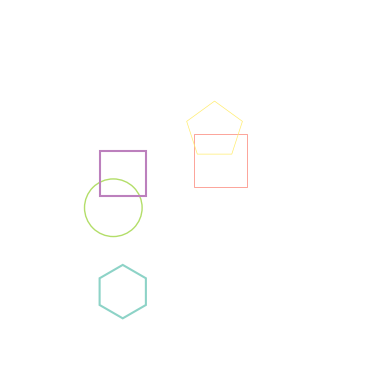[{"shape": "hexagon", "thickness": 1.5, "radius": 0.35, "center": [0.319, 0.243]}, {"shape": "square", "thickness": 0.5, "radius": 0.35, "center": [0.573, 0.584]}, {"shape": "circle", "thickness": 1, "radius": 0.37, "center": [0.294, 0.46]}, {"shape": "square", "thickness": 1.5, "radius": 0.3, "center": [0.32, 0.549]}, {"shape": "pentagon", "thickness": 0.5, "radius": 0.38, "center": [0.557, 0.661]}]